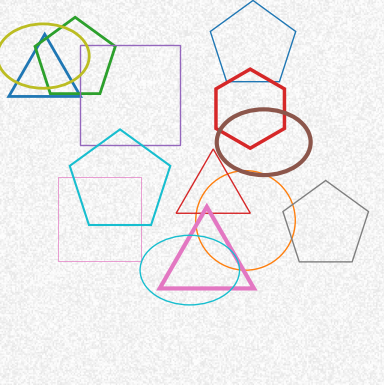[{"shape": "triangle", "thickness": 2, "radius": 0.54, "center": [0.116, 0.803]}, {"shape": "pentagon", "thickness": 1, "radius": 0.58, "center": [0.657, 0.882]}, {"shape": "circle", "thickness": 1, "radius": 0.65, "center": [0.638, 0.427]}, {"shape": "pentagon", "thickness": 2, "radius": 0.55, "center": [0.195, 0.846]}, {"shape": "triangle", "thickness": 1, "radius": 0.56, "center": [0.554, 0.502]}, {"shape": "hexagon", "thickness": 2.5, "radius": 0.51, "center": [0.65, 0.718]}, {"shape": "square", "thickness": 1, "radius": 0.65, "center": [0.338, 0.753]}, {"shape": "oval", "thickness": 3, "radius": 0.61, "center": [0.685, 0.631]}, {"shape": "square", "thickness": 0.5, "radius": 0.54, "center": [0.258, 0.431]}, {"shape": "triangle", "thickness": 3, "radius": 0.71, "center": [0.537, 0.321]}, {"shape": "pentagon", "thickness": 1, "radius": 0.58, "center": [0.846, 0.414]}, {"shape": "oval", "thickness": 2, "radius": 0.6, "center": [0.112, 0.854]}, {"shape": "oval", "thickness": 1, "radius": 0.65, "center": [0.493, 0.298]}, {"shape": "pentagon", "thickness": 1.5, "radius": 0.69, "center": [0.312, 0.527]}]